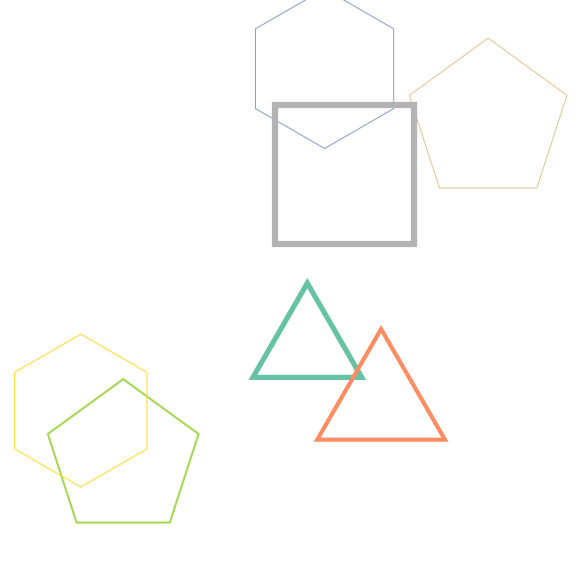[{"shape": "triangle", "thickness": 2.5, "radius": 0.54, "center": [0.532, 0.4]}, {"shape": "triangle", "thickness": 2, "radius": 0.64, "center": [0.66, 0.302]}, {"shape": "hexagon", "thickness": 0.5, "radius": 0.69, "center": [0.562, 0.88]}, {"shape": "pentagon", "thickness": 1, "radius": 0.69, "center": [0.213, 0.205]}, {"shape": "hexagon", "thickness": 0.5, "radius": 0.66, "center": [0.14, 0.288]}, {"shape": "pentagon", "thickness": 0.5, "radius": 0.72, "center": [0.845, 0.79]}, {"shape": "square", "thickness": 3, "radius": 0.6, "center": [0.596, 0.697]}]